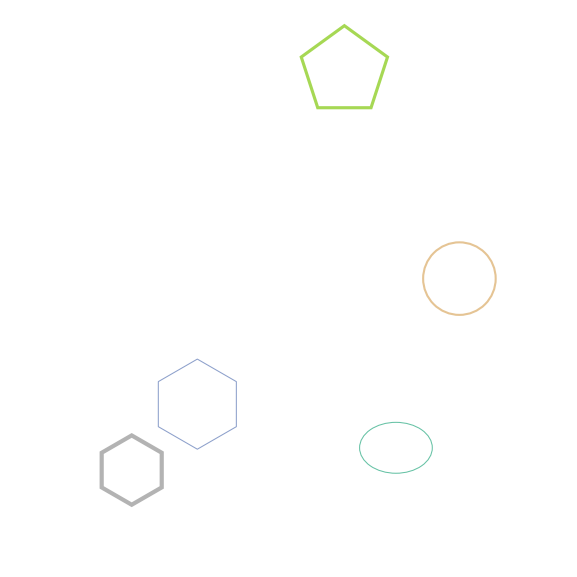[{"shape": "oval", "thickness": 0.5, "radius": 0.31, "center": [0.686, 0.224]}, {"shape": "hexagon", "thickness": 0.5, "radius": 0.39, "center": [0.342, 0.299]}, {"shape": "pentagon", "thickness": 1.5, "radius": 0.39, "center": [0.596, 0.876]}, {"shape": "circle", "thickness": 1, "radius": 0.31, "center": [0.796, 0.517]}, {"shape": "hexagon", "thickness": 2, "radius": 0.3, "center": [0.228, 0.185]}]